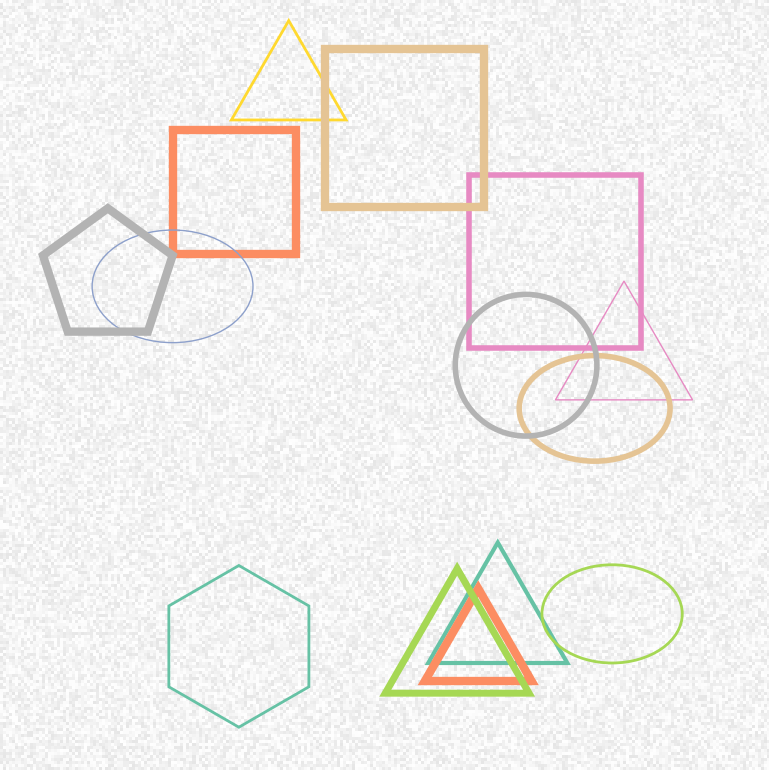[{"shape": "hexagon", "thickness": 1, "radius": 0.53, "center": [0.31, 0.161]}, {"shape": "triangle", "thickness": 1.5, "radius": 0.52, "center": [0.646, 0.191]}, {"shape": "square", "thickness": 3, "radius": 0.4, "center": [0.305, 0.75]}, {"shape": "triangle", "thickness": 3, "radius": 0.4, "center": [0.621, 0.156]}, {"shape": "oval", "thickness": 0.5, "radius": 0.52, "center": [0.224, 0.628]}, {"shape": "square", "thickness": 2, "radius": 0.56, "center": [0.721, 0.66]}, {"shape": "triangle", "thickness": 0.5, "radius": 0.51, "center": [0.81, 0.532]}, {"shape": "triangle", "thickness": 2.5, "radius": 0.54, "center": [0.594, 0.154]}, {"shape": "oval", "thickness": 1, "radius": 0.46, "center": [0.795, 0.203]}, {"shape": "triangle", "thickness": 1, "radius": 0.43, "center": [0.375, 0.887]}, {"shape": "square", "thickness": 3, "radius": 0.51, "center": [0.525, 0.833]}, {"shape": "oval", "thickness": 2, "radius": 0.49, "center": [0.772, 0.47]}, {"shape": "pentagon", "thickness": 3, "radius": 0.44, "center": [0.14, 0.641]}, {"shape": "circle", "thickness": 2, "radius": 0.46, "center": [0.683, 0.526]}]